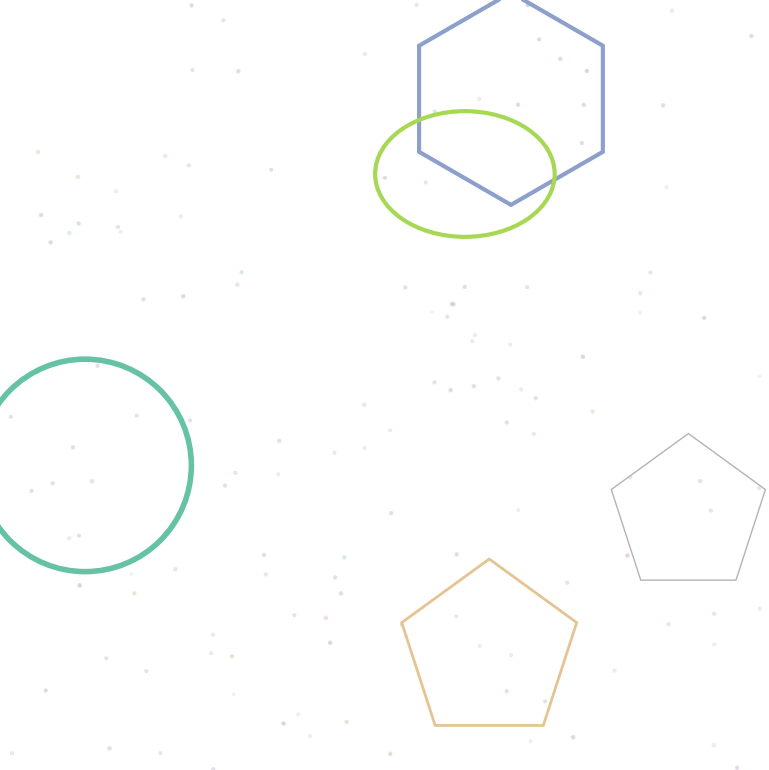[{"shape": "circle", "thickness": 2, "radius": 0.69, "center": [0.111, 0.396]}, {"shape": "hexagon", "thickness": 1.5, "radius": 0.69, "center": [0.664, 0.872]}, {"shape": "oval", "thickness": 1.5, "radius": 0.58, "center": [0.604, 0.774]}, {"shape": "pentagon", "thickness": 1, "radius": 0.6, "center": [0.635, 0.155]}, {"shape": "pentagon", "thickness": 0.5, "radius": 0.53, "center": [0.894, 0.332]}]